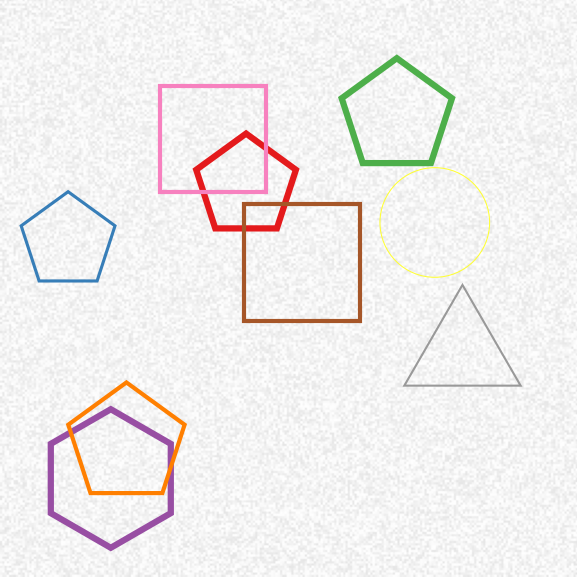[{"shape": "pentagon", "thickness": 3, "radius": 0.45, "center": [0.426, 0.677]}, {"shape": "pentagon", "thickness": 1.5, "radius": 0.43, "center": [0.118, 0.582]}, {"shape": "pentagon", "thickness": 3, "radius": 0.5, "center": [0.687, 0.798]}, {"shape": "hexagon", "thickness": 3, "radius": 0.6, "center": [0.192, 0.171]}, {"shape": "pentagon", "thickness": 2, "radius": 0.53, "center": [0.219, 0.231]}, {"shape": "circle", "thickness": 0.5, "radius": 0.47, "center": [0.753, 0.614]}, {"shape": "square", "thickness": 2, "radius": 0.5, "center": [0.523, 0.545]}, {"shape": "square", "thickness": 2, "radius": 0.46, "center": [0.369, 0.758]}, {"shape": "triangle", "thickness": 1, "radius": 0.58, "center": [0.801, 0.389]}]